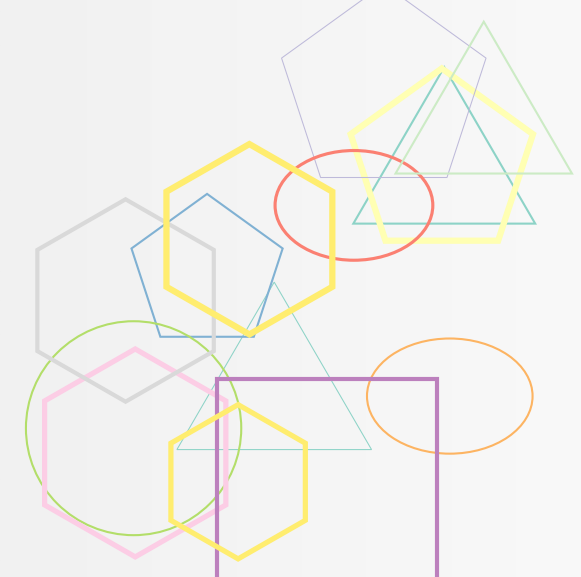[{"shape": "triangle", "thickness": 0.5, "radius": 0.97, "center": [0.472, 0.317]}, {"shape": "triangle", "thickness": 1, "radius": 0.9, "center": [0.764, 0.702]}, {"shape": "pentagon", "thickness": 3, "radius": 0.82, "center": [0.76, 0.716]}, {"shape": "pentagon", "thickness": 0.5, "radius": 0.92, "center": [0.66, 0.841]}, {"shape": "oval", "thickness": 1.5, "radius": 0.68, "center": [0.609, 0.644]}, {"shape": "pentagon", "thickness": 1, "radius": 0.68, "center": [0.356, 0.527]}, {"shape": "oval", "thickness": 1, "radius": 0.71, "center": [0.774, 0.313]}, {"shape": "circle", "thickness": 1, "radius": 0.93, "center": [0.23, 0.258]}, {"shape": "hexagon", "thickness": 2.5, "radius": 0.9, "center": [0.233, 0.215]}, {"shape": "hexagon", "thickness": 2, "radius": 0.88, "center": [0.216, 0.479]}, {"shape": "square", "thickness": 2, "radius": 0.95, "center": [0.563, 0.153]}, {"shape": "triangle", "thickness": 1, "radius": 0.88, "center": [0.832, 0.786]}, {"shape": "hexagon", "thickness": 2.5, "radius": 0.67, "center": [0.41, 0.165]}, {"shape": "hexagon", "thickness": 3, "radius": 0.82, "center": [0.429, 0.585]}]